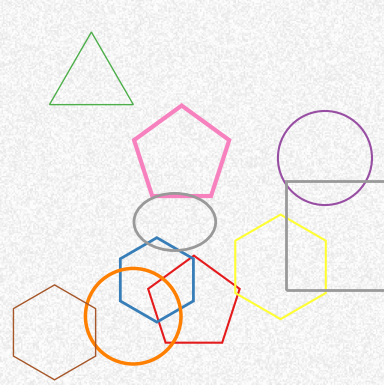[{"shape": "pentagon", "thickness": 1.5, "radius": 0.62, "center": [0.504, 0.211]}, {"shape": "hexagon", "thickness": 2, "radius": 0.55, "center": [0.407, 0.273]}, {"shape": "triangle", "thickness": 1, "radius": 0.63, "center": [0.237, 0.791]}, {"shape": "circle", "thickness": 1.5, "radius": 0.61, "center": [0.844, 0.59]}, {"shape": "circle", "thickness": 2.5, "radius": 0.62, "center": [0.346, 0.179]}, {"shape": "hexagon", "thickness": 1.5, "radius": 0.68, "center": [0.729, 0.307]}, {"shape": "hexagon", "thickness": 1, "radius": 0.62, "center": [0.142, 0.137]}, {"shape": "pentagon", "thickness": 3, "radius": 0.65, "center": [0.472, 0.596]}, {"shape": "oval", "thickness": 2, "radius": 0.53, "center": [0.454, 0.423]}, {"shape": "square", "thickness": 2, "radius": 0.71, "center": [0.884, 0.389]}]